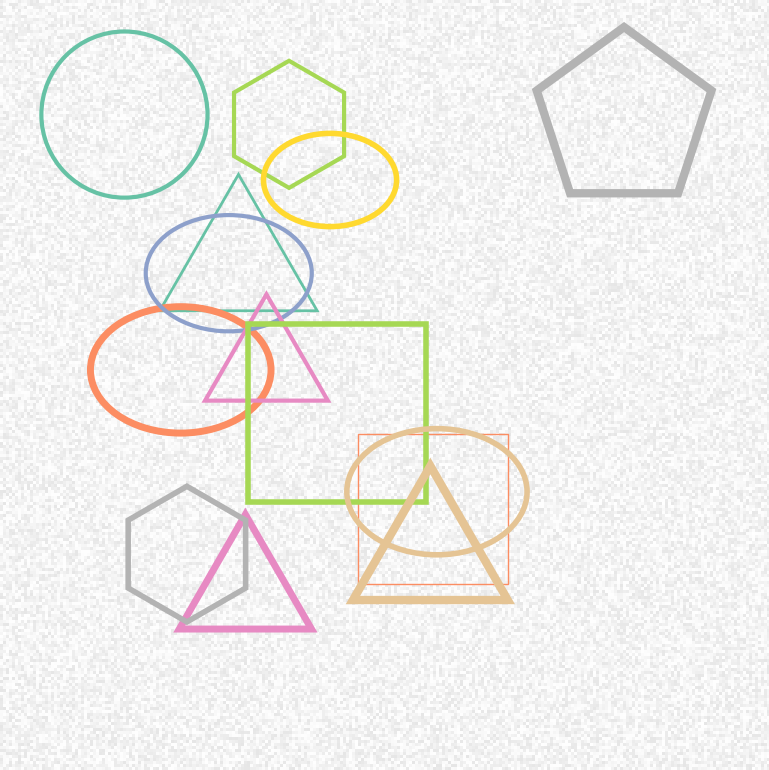[{"shape": "triangle", "thickness": 1, "radius": 0.59, "center": [0.31, 0.655]}, {"shape": "circle", "thickness": 1.5, "radius": 0.54, "center": [0.162, 0.851]}, {"shape": "square", "thickness": 0.5, "radius": 0.49, "center": [0.562, 0.339]}, {"shape": "oval", "thickness": 2.5, "radius": 0.59, "center": [0.235, 0.52]}, {"shape": "oval", "thickness": 1.5, "radius": 0.54, "center": [0.297, 0.645]}, {"shape": "triangle", "thickness": 1.5, "radius": 0.46, "center": [0.346, 0.526]}, {"shape": "triangle", "thickness": 2.5, "radius": 0.5, "center": [0.319, 0.233]}, {"shape": "square", "thickness": 2, "radius": 0.58, "center": [0.437, 0.464]}, {"shape": "hexagon", "thickness": 1.5, "radius": 0.41, "center": [0.375, 0.839]}, {"shape": "oval", "thickness": 2, "radius": 0.43, "center": [0.429, 0.766]}, {"shape": "oval", "thickness": 2, "radius": 0.59, "center": [0.567, 0.361]}, {"shape": "triangle", "thickness": 3, "radius": 0.58, "center": [0.559, 0.279]}, {"shape": "pentagon", "thickness": 3, "radius": 0.6, "center": [0.81, 0.846]}, {"shape": "hexagon", "thickness": 2, "radius": 0.44, "center": [0.243, 0.28]}]